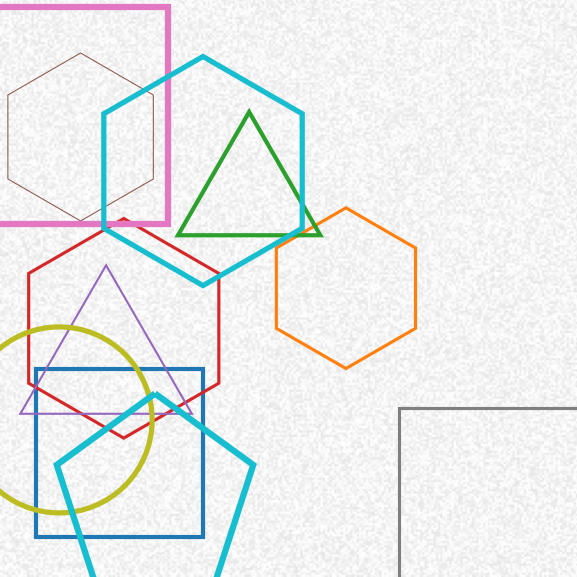[{"shape": "square", "thickness": 2, "radius": 0.73, "center": [0.207, 0.215]}, {"shape": "hexagon", "thickness": 1.5, "radius": 0.7, "center": [0.599, 0.5]}, {"shape": "triangle", "thickness": 2, "radius": 0.71, "center": [0.431, 0.663]}, {"shape": "hexagon", "thickness": 1.5, "radius": 0.95, "center": [0.214, 0.431]}, {"shape": "triangle", "thickness": 1, "radius": 0.86, "center": [0.184, 0.368]}, {"shape": "hexagon", "thickness": 0.5, "radius": 0.73, "center": [0.14, 0.762]}, {"shape": "square", "thickness": 3, "radius": 0.94, "center": [0.103, 0.799]}, {"shape": "square", "thickness": 1.5, "radius": 0.9, "center": [0.87, 0.113]}, {"shape": "circle", "thickness": 2.5, "radius": 0.81, "center": [0.102, 0.272]}, {"shape": "pentagon", "thickness": 3, "radius": 0.89, "center": [0.268, 0.139]}, {"shape": "hexagon", "thickness": 2.5, "radius": 0.99, "center": [0.352, 0.703]}]